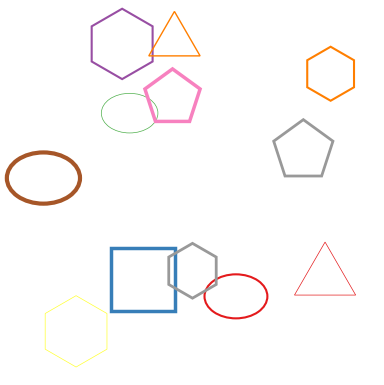[{"shape": "triangle", "thickness": 0.5, "radius": 0.46, "center": [0.844, 0.279]}, {"shape": "oval", "thickness": 1.5, "radius": 0.41, "center": [0.613, 0.23]}, {"shape": "square", "thickness": 2.5, "radius": 0.41, "center": [0.371, 0.274]}, {"shape": "oval", "thickness": 0.5, "radius": 0.37, "center": [0.337, 0.706]}, {"shape": "hexagon", "thickness": 1.5, "radius": 0.46, "center": [0.317, 0.886]}, {"shape": "triangle", "thickness": 1, "radius": 0.38, "center": [0.453, 0.893]}, {"shape": "hexagon", "thickness": 1.5, "radius": 0.35, "center": [0.859, 0.808]}, {"shape": "hexagon", "thickness": 0.5, "radius": 0.46, "center": [0.198, 0.139]}, {"shape": "oval", "thickness": 3, "radius": 0.48, "center": [0.113, 0.538]}, {"shape": "pentagon", "thickness": 2.5, "radius": 0.38, "center": [0.448, 0.746]}, {"shape": "hexagon", "thickness": 2, "radius": 0.36, "center": [0.5, 0.297]}, {"shape": "pentagon", "thickness": 2, "radius": 0.4, "center": [0.788, 0.608]}]